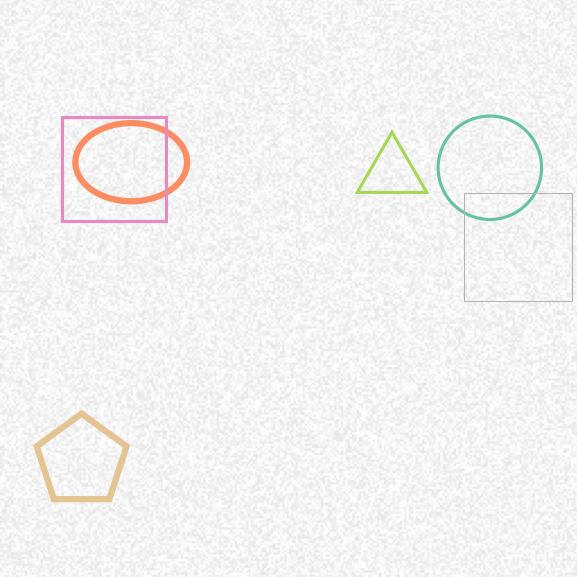[{"shape": "circle", "thickness": 1.5, "radius": 0.45, "center": [0.848, 0.709]}, {"shape": "oval", "thickness": 3, "radius": 0.48, "center": [0.227, 0.718]}, {"shape": "square", "thickness": 1.5, "radius": 0.45, "center": [0.198, 0.706]}, {"shape": "triangle", "thickness": 1.5, "radius": 0.35, "center": [0.679, 0.701]}, {"shape": "pentagon", "thickness": 3, "radius": 0.41, "center": [0.141, 0.201]}, {"shape": "square", "thickness": 0.5, "radius": 0.47, "center": [0.897, 0.571]}]